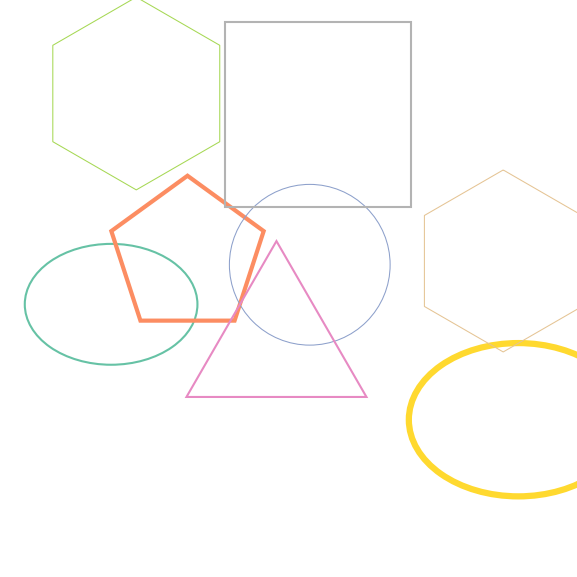[{"shape": "oval", "thickness": 1, "radius": 0.75, "center": [0.192, 0.472]}, {"shape": "pentagon", "thickness": 2, "radius": 0.69, "center": [0.325, 0.556]}, {"shape": "circle", "thickness": 0.5, "radius": 0.7, "center": [0.536, 0.541]}, {"shape": "triangle", "thickness": 1, "radius": 0.9, "center": [0.479, 0.402]}, {"shape": "hexagon", "thickness": 0.5, "radius": 0.83, "center": [0.236, 0.837]}, {"shape": "oval", "thickness": 3, "radius": 0.95, "center": [0.898, 0.272]}, {"shape": "hexagon", "thickness": 0.5, "radius": 0.79, "center": [0.871, 0.547]}, {"shape": "square", "thickness": 1, "radius": 0.8, "center": [0.551, 0.801]}]